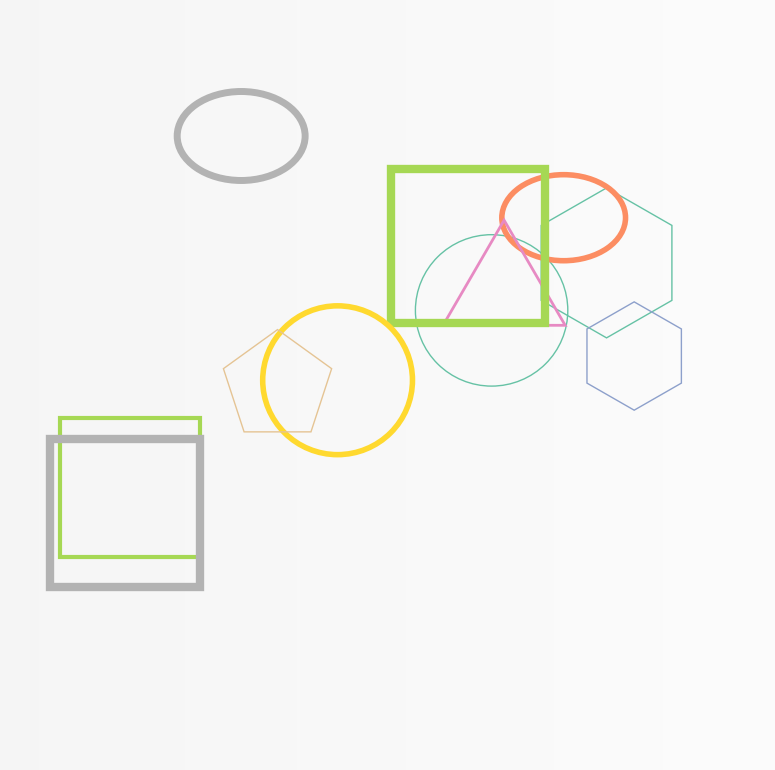[{"shape": "circle", "thickness": 0.5, "radius": 0.49, "center": [0.634, 0.597]}, {"shape": "hexagon", "thickness": 0.5, "radius": 0.49, "center": [0.783, 0.659]}, {"shape": "oval", "thickness": 2, "radius": 0.4, "center": [0.727, 0.717]}, {"shape": "hexagon", "thickness": 0.5, "radius": 0.35, "center": [0.818, 0.538]}, {"shape": "triangle", "thickness": 1, "radius": 0.45, "center": [0.65, 0.623]}, {"shape": "square", "thickness": 1.5, "radius": 0.45, "center": [0.168, 0.367]}, {"shape": "square", "thickness": 3, "radius": 0.5, "center": [0.604, 0.68]}, {"shape": "circle", "thickness": 2, "radius": 0.48, "center": [0.436, 0.506]}, {"shape": "pentagon", "thickness": 0.5, "radius": 0.37, "center": [0.358, 0.499]}, {"shape": "square", "thickness": 3, "radius": 0.48, "center": [0.161, 0.334]}, {"shape": "oval", "thickness": 2.5, "radius": 0.41, "center": [0.311, 0.823]}]